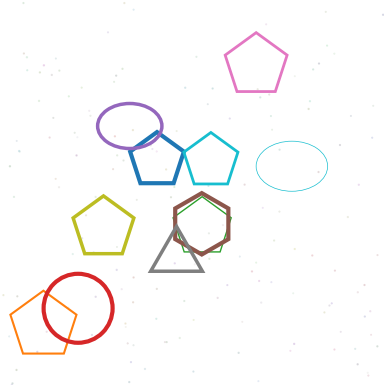[{"shape": "pentagon", "thickness": 3, "radius": 0.37, "center": [0.408, 0.584]}, {"shape": "pentagon", "thickness": 1.5, "radius": 0.45, "center": [0.113, 0.155]}, {"shape": "pentagon", "thickness": 1, "radius": 0.4, "center": [0.525, 0.41]}, {"shape": "circle", "thickness": 3, "radius": 0.45, "center": [0.203, 0.199]}, {"shape": "oval", "thickness": 2.5, "radius": 0.42, "center": [0.337, 0.673]}, {"shape": "hexagon", "thickness": 3, "radius": 0.4, "center": [0.524, 0.419]}, {"shape": "pentagon", "thickness": 2, "radius": 0.42, "center": [0.665, 0.831]}, {"shape": "triangle", "thickness": 2.5, "radius": 0.39, "center": [0.459, 0.334]}, {"shape": "pentagon", "thickness": 2.5, "radius": 0.41, "center": [0.269, 0.408]}, {"shape": "oval", "thickness": 0.5, "radius": 0.46, "center": [0.758, 0.568]}, {"shape": "pentagon", "thickness": 2, "radius": 0.37, "center": [0.548, 0.582]}]